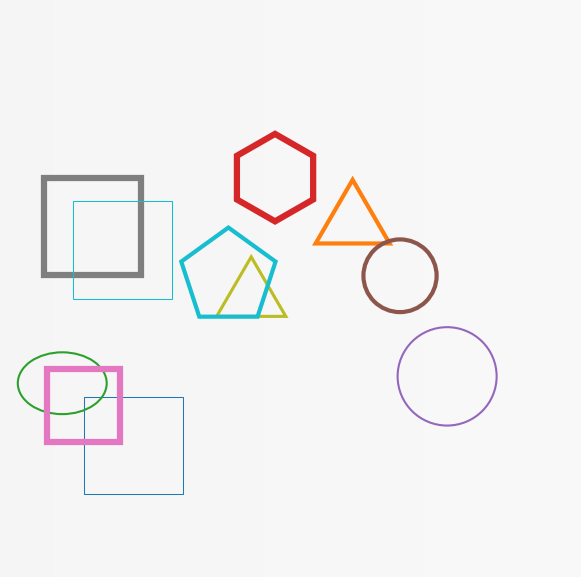[{"shape": "square", "thickness": 0.5, "radius": 0.42, "center": [0.23, 0.227]}, {"shape": "triangle", "thickness": 2, "radius": 0.37, "center": [0.607, 0.614]}, {"shape": "oval", "thickness": 1, "radius": 0.38, "center": [0.107, 0.336]}, {"shape": "hexagon", "thickness": 3, "radius": 0.38, "center": [0.473, 0.692]}, {"shape": "circle", "thickness": 1, "radius": 0.43, "center": [0.769, 0.347]}, {"shape": "circle", "thickness": 2, "radius": 0.31, "center": [0.688, 0.522]}, {"shape": "square", "thickness": 3, "radius": 0.32, "center": [0.144, 0.296]}, {"shape": "square", "thickness": 3, "radius": 0.42, "center": [0.159, 0.607]}, {"shape": "triangle", "thickness": 1.5, "radius": 0.34, "center": [0.432, 0.486]}, {"shape": "pentagon", "thickness": 2, "radius": 0.43, "center": [0.393, 0.52]}, {"shape": "square", "thickness": 0.5, "radius": 0.42, "center": [0.211, 0.566]}]